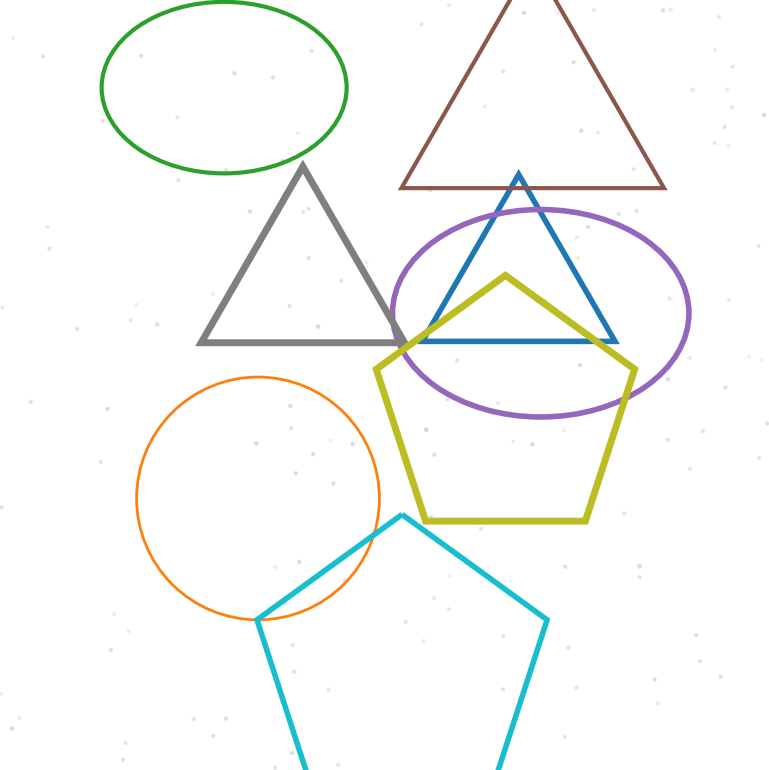[{"shape": "triangle", "thickness": 2, "radius": 0.72, "center": [0.674, 0.629]}, {"shape": "circle", "thickness": 1, "radius": 0.79, "center": [0.335, 0.353]}, {"shape": "oval", "thickness": 1.5, "radius": 0.8, "center": [0.291, 0.886]}, {"shape": "oval", "thickness": 2, "radius": 0.96, "center": [0.702, 0.593]}, {"shape": "triangle", "thickness": 1.5, "radius": 0.98, "center": [0.692, 0.854]}, {"shape": "triangle", "thickness": 2.5, "radius": 0.76, "center": [0.393, 0.631]}, {"shape": "pentagon", "thickness": 2.5, "radius": 0.88, "center": [0.656, 0.466]}, {"shape": "pentagon", "thickness": 2, "radius": 0.99, "center": [0.522, 0.134]}]